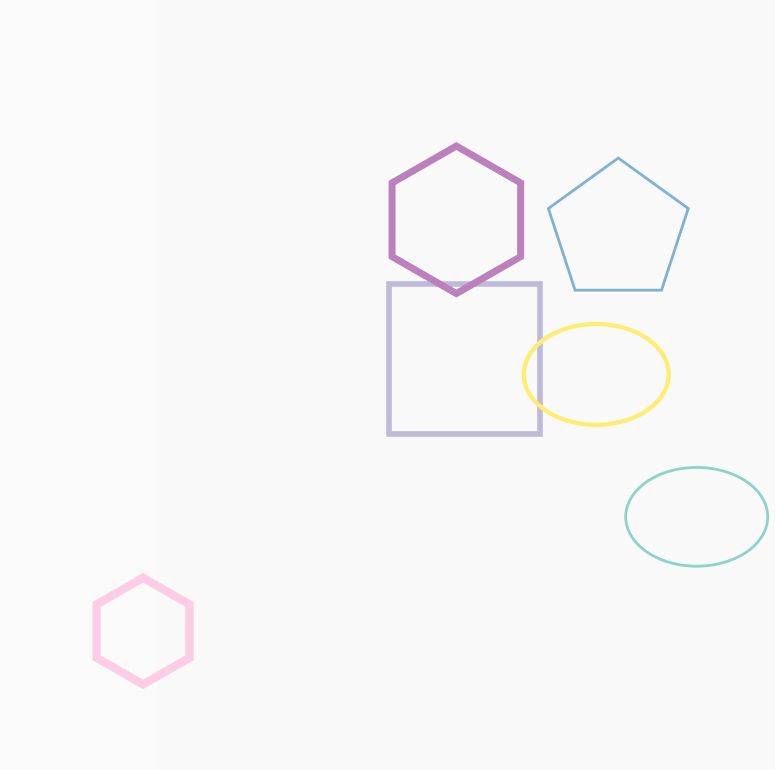[{"shape": "oval", "thickness": 1, "radius": 0.46, "center": [0.899, 0.329]}, {"shape": "square", "thickness": 2, "radius": 0.49, "center": [0.599, 0.534]}, {"shape": "pentagon", "thickness": 1, "radius": 0.47, "center": [0.798, 0.7]}, {"shape": "hexagon", "thickness": 3, "radius": 0.35, "center": [0.185, 0.18]}, {"shape": "hexagon", "thickness": 2.5, "radius": 0.48, "center": [0.589, 0.715]}, {"shape": "oval", "thickness": 1.5, "radius": 0.47, "center": [0.769, 0.514]}]